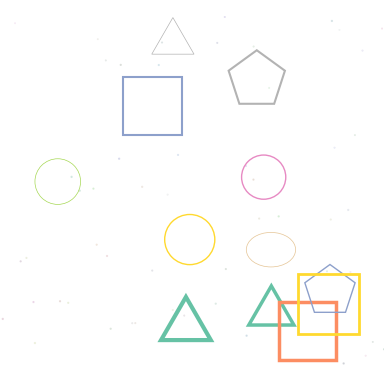[{"shape": "triangle", "thickness": 2.5, "radius": 0.34, "center": [0.705, 0.19]}, {"shape": "triangle", "thickness": 3, "radius": 0.37, "center": [0.483, 0.154]}, {"shape": "square", "thickness": 2.5, "radius": 0.37, "center": [0.799, 0.14]}, {"shape": "square", "thickness": 1.5, "radius": 0.38, "center": [0.395, 0.724]}, {"shape": "pentagon", "thickness": 1, "radius": 0.34, "center": [0.857, 0.244]}, {"shape": "circle", "thickness": 1, "radius": 0.29, "center": [0.685, 0.54]}, {"shape": "circle", "thickness": 0.5, "radius": 0.3, "center": [0.15, 0.528]}, {"shape": "square", "thickness": 2, "radius": 0.39, "center": [0.853, 0.211]}, {"shape": "circle", "thickness": 1, "radius": 0.33, "center": [0.493, 0.378]}, {"shape": "oval", "thickness": 0.5, "radius": 0.32, "center": [0.704, 0.351]}, {"shape": "pentagon", "thickness": 1.5, "radius": 0.38, "center": [0.667, 0.793]}, {"shape": "triangle", "thickness": 0.5, "radius": 0.32, "center": [0.449, 0.891]}]